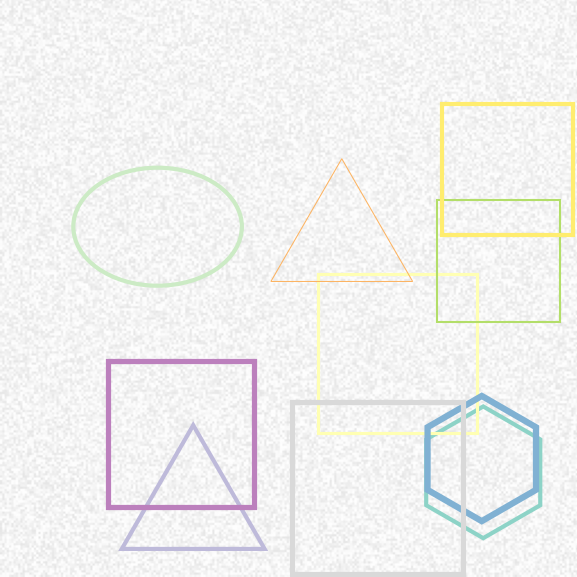[{"shape": "hexagon", "thickness": 2, "radius": 0.57, "center": [0.837, 0.181]}, {"shape": "square", "thickness": 1.5, "radius": 0.69, "center": [0.689, 0.388]}, {"shape": "triangle", "thickness": 2, "radius": 0.71, "center": [0.335, 0.12]}, {"shape": "hexagon", "thickness": 3, "radius": 0.54, "center": [0.834, 0.205]}, {"shape": "triangle", "thickness": 0.5, "radius": 0.71, "center": [0.592, 0.583]}, {"shape": "square", "thickness": 1, "radius": 0.53, "center": [0.864, 0.547]}, {"shape": "square", "thickness": 2.5, "radius": 0.74, "center": [0.654, 0.154]}, {"shape": "square", "thickness": 2.5, "radius": 0.63, "center": [0.314, 0.248]}, {"shape": "oval", "thickness": 2, "radius": 0.73, "center": [0.273, 0.607]}, {"shape": "square", "thickness": 2, "radius": 0.57, "center": [0.879, 0.706]}]